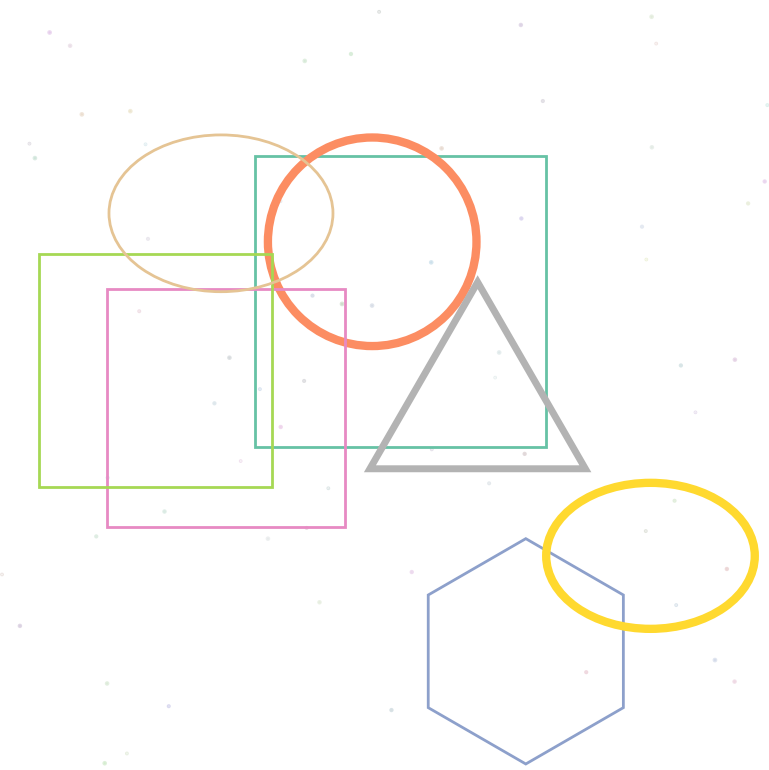[{"shape": "square", "thickness": 1, "radius": 0.95, "center": [0.52, 0.608]}, {"shape": "circle", "thickness": 3, "radius": 0.68, "center": [0.483, 0.686]}, {"shape": "hexagon", "thickness": 1, "radius": 0.73, "center": [0.683, 0.154]}, {"shape": "square", "thickness": 1, "radius": 0.77, "center": [0.293, 0.47]}, {"shape": "square", "thickness": 1, "radius": 0.76, "center": [0.202, 0.518]}, {"shape": "oval", "thickness": 3, "radius": 0.68, "center": [0.845, 0.278]}, {"shape": "oval", "thickness": 1, "radius": 0.73, "center": [0.287, 0.723]}, {"shape": "triangle", "thickness": 2.5, "radius": 0.81, "center": [0.62, 0.472]}]